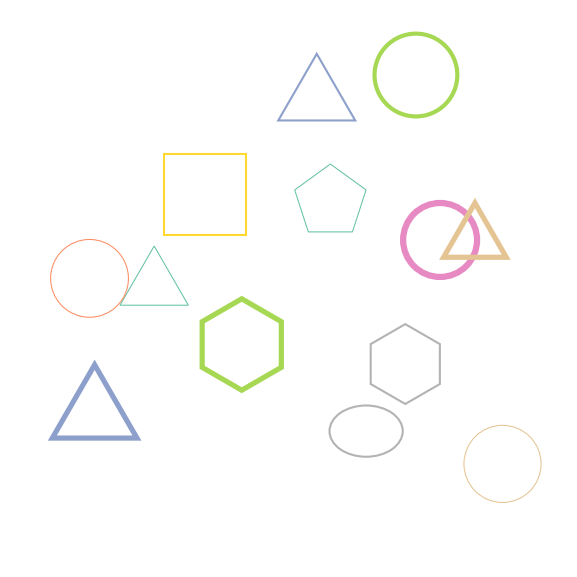[{"shape": "triangle", "thickness": 0.5, "radius": 0.34, "center": [0.267, 0.505]}, {"shape": "pentagon", "thickness": 0.5, "radius": 0.32, "center": [0.572, 0.65]}, {"shape": "circle", "thickness": 0.5, "radius": 0.34, "center": [0.155, 0.517]}, {"shape": "triangle", "thickness": 2.5, "radius": 0.42, "center": [0.164, 0.283]}, {"shape": "triangle", "thickness": 1, "radius": 0.38, "center": [0.548, 0.829]}, {"shape": "circle", "thickness": 3, "radius": 0.32, "center": [0.762, 0.584]}, {"shape": "hexagon", "thickness": 2.5, "radius": 0.4, "center": [0.419, 0.403]}, {"shape": "circle", "thickness": 2, "radius": 0.36, "center": [0.72, 0.869]}, {"shape": "square", "thickness": 1, "radius": 0.35, "center": [0.355, 0.663]}, {"shape": "triangle", "thickness": 2.5, "radius": 0.31, "center": [0.822, 0.585]}, {"shape": "circle", "thickness": 0.5, "radius": 0.33, "center": [0.87, 0.196]}, {"shape": "hexagon", "thickness": 1, "radius": 0.35, "center": [0.702, 0.369]}, {"shape": "oval", "thickness": 1, "radius": 0.32, "center": [0.634, 0.253]}]